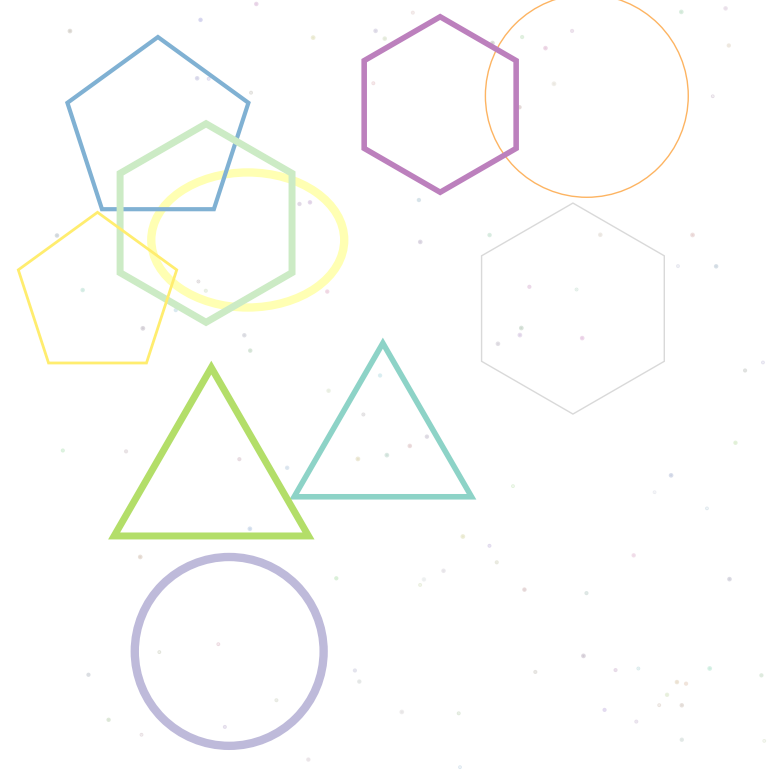[{"shape": "triangle", "thickness": 2, "radius": 0.66, "center": [0.497, 0.421]}, {"shape": "oval", "thickness": 3, "radius": 0.63, "center": [0.322, 0.688]}, {"shape": "circle", "thickness": 3, "radius": 0.61, "center": [0.298, 0.154]}, {"shape": "pentagon", "thickness": 1.5, "radius": 0.62, "center": [0.205, 0.828]}, {"shape": "circle", "thickness": 0.5, "radius": 0.66, "center": [0.762, 0.876]}, {"shape": "triangle", "thickness": 2.5, "radius": 0.73, "center": [0.274, 0.377]}, {"shape": "hexagon", "thickness": 0.5, "radius": 0.68, "center": [0.744, 0.599]}, {"shape": "hexagon", "thickness": 2, "radius": 0.57, "center": [0.572, 0.864]}, {"shape": "hexagon", "thickness": 2.5, "radius": 0.64, "center": [0.268, 0.71]}, {"shape": "pentagon", "thickness": 1, "radius": 0.54, "center": [0.127, 0.616]}]